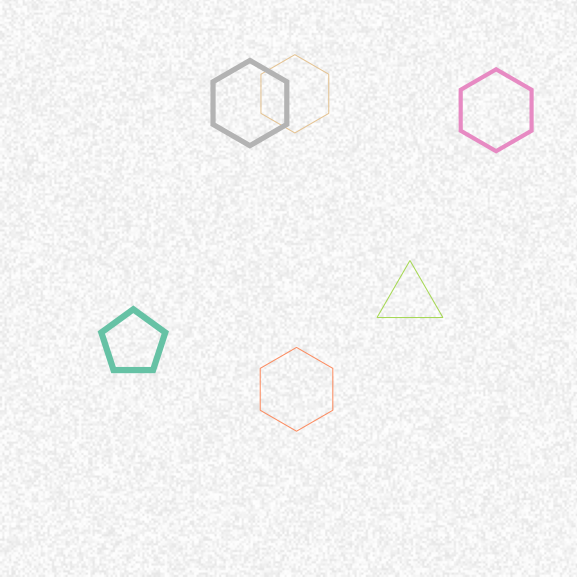[{"shape": "pentagon", "thickness": 3, "radius": 0.29, "center": [0.231, 0.405]}, {"shape": "hexagon", "thickness": 0.5, "radius": 0.36, "center": [0.513, 0.325]}, {"shape": "hexagon", "thickness": 2, "radius": 0.35, "center": [0.859, 0.808]}, {"shape": "triangle", "thickness": 0.5, "radius": 0.33, "center": [0.71, 0.482]}, {"shape": "hexagon", "thickness": 0.5, "radius": 0.34, "center": [0.511, 0.837]}, {"shape": "hexagon", "thickness": 2.5, "radius": 0.37, "center": [0.433, 0.821]}]